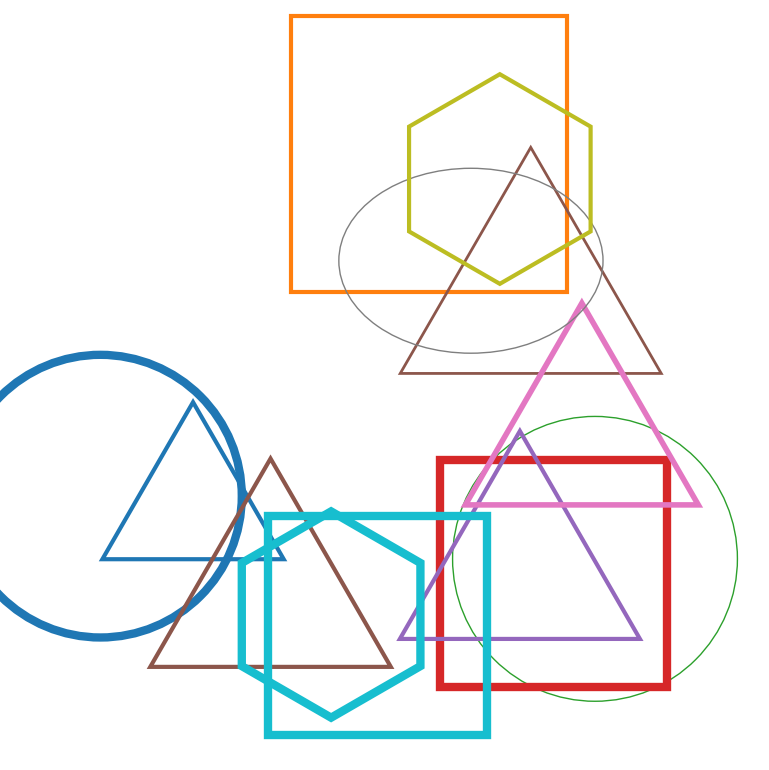[{"shape": "triangle", "thickness": 1.5, "radius": 0.68, "center": [0.251, 0.342]}, {"shape": "circle", "thickness": 3, "radius": 0.92, "center": [0.13, 0.356]}, {"shape": "square", "thickness": 1.5, "radius": 0.9, "center": [0.557, 0.801]}, {"shape": "circle", "thickness": 0.5, "radius": 0.92, "center": [0.773, 0.274]}, {"shape": "square", "thickness": 3, "radius": 0.74, "center": [0.719, 0.255]}, {"shape": "triangle", "thickness": 1.5, "radius": 0.9, "center": [0.675, 0.26]}, {"shape": "triangle", "thickness": 1.5, "radius": 0.9, "center": [0.351, 0.224]}, {"shape": "triangle", "thickness": 1, "radius": 0.98, "center": [0.689, 0.613]}, {"shape": "triangle", "thickness": 2, "radius": 0.87, "center": [0.756, 0.432]}, {"shape": "oval", "thickness": 0.5, "radius": 0.86, "center": [0.612, 0.661]}, {"shape": "hexagon", "thickness": 1.5, "radius": 0.68, "center": [0.649, 0.767]}, {"shape": "square", "thickness": 3, "radius": 0.71, "center": [0.49, 0.188]}, {"shape": "hexagon", "thickness": 3, "radius": 0.67, "center": [0.43, 0.202]}]